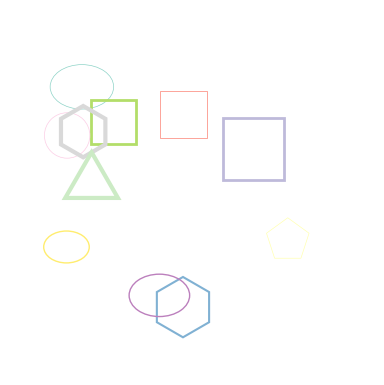[{"shape": "oval", "thickness": 0.5, "radius": 0.41, "center": [0.213, 0.774]}, {"shape": "pentagon", "thickness": 0.5, "radius": 0.29, "center": [0.747, 0.376]}, {"shape": "square", "thickness": 2, "radius": 0.4, "center": [0.658, 0.613]}, {"shape": "square", "thickness": 0.5, "radius": 0.31, "center": [0.478, 0.702]}, {"shape": "hexagon", "thickness": 1.5, "radius": 0.39, "center": [0.475, 0.202]}, {"shape": "square", "thickness": 2, "radius": 0.29, "center": [0.296, 0.683]}, {"shape": "circle", "thickness": 0.5, "radius": 0.3, "center": [0.174, 0.648]}, {"shape": "hexagon", "thickness": 3, "radius": 0.33, "center": [0.216, 0.658]}, {"shape": "oval", "thickness": 1, "radius": 0.39, "center": [0.414, 0.233]}, {"shape": "triangle", "thickness": 3, "radius": 0.4, "center": [0.238, 0.525]}, {"shape": "oval", "thickness": 1, "radius": 0.3, "center": [0.173, 0.359]}]